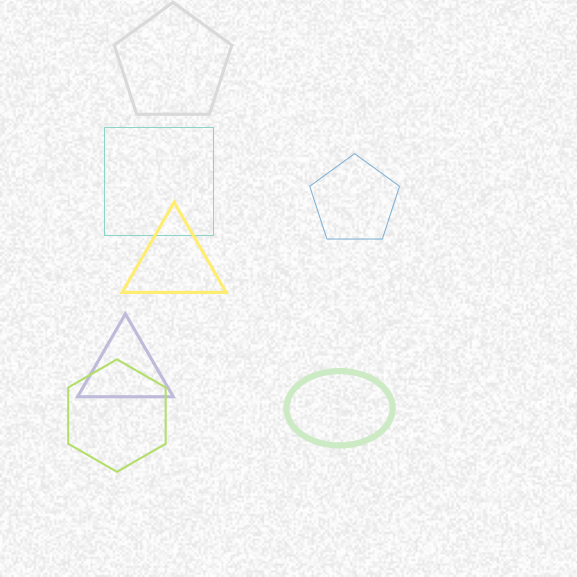[{"shape": "square", "thickness": 0.5, "radius": 0.47, "center": [0.274, 0.686]}, {"shape": "triangle", "thickness": 1.5, "radius": 0.48, "center": [0.217, 0.36]}, {"shape": "pentagon", "thickness": 0.5, "radius": 0.41, "center": [0.614, 0.651]}, {"shape": "hexagon", "thickness": 1, "radius": 0.49, "center": [0.203, 0.279]}, {"shape": "pentagon", "thickness": 1.5, "radius": 0.54, "center": [0.3, 0.888]}, {"shape": "oval", "thickness": 3, "radius": 0.46, "center": [0.588, 0.292]}, {"shape": "triangle", "thickness": 1.5, "radius": 0.52, "center": [0.302, 0.545]}]